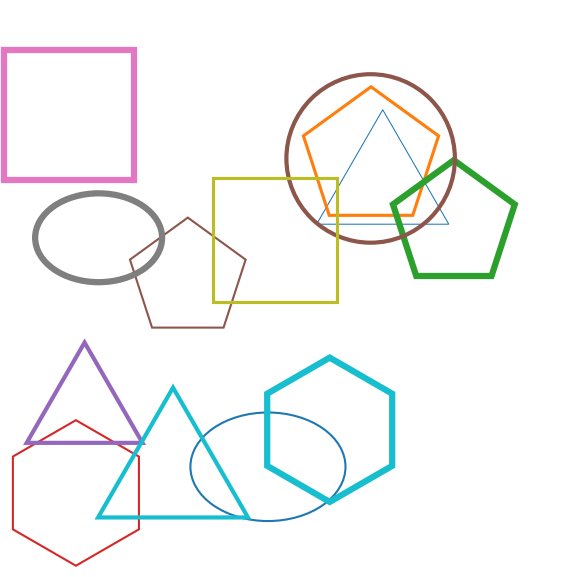[{"shape": "oval", "thickness": 1, "radius": 0.67, "center": [0.464, 0.191]}, {"shape": "triangle", "thickness": 0.5, "radius": 0.66, "center": [0.663, 0.677]}, {"shape": "pentagon", "thickness": 1.5, "radius": 0.62, "center": [0.642, 0.726]}, {"shape": "pentagon", "thickness": 3, "radius": 0.55, "center": [0.786, 0.611]}, {"shape": "hexagon", "thickness": 1, "radius": 0.63, "center": [0.131, 0.146]}, {"shape": "triangle", "thickness": 2, "radius": 0.58, "center": [0.146, 0.29]}, {"shape": "circle", "thickness": 2, "radius": 0.73, "center": [0.642, 0.725]}, {"shape": "pentagon", "thickness": 1, "radius": 0.53, "center": [0.325, 0.517]}, {"shape": "square", "thickness": 3, "radius": 0.56, "center": [0.119, 0.8]}, {"shape": "oval", "thickness": 3, "radius": 0.55, "center": [0.171, 0.587]}, {"shape": "square", "thickness": 1.5, "radius": 0.54, "center": [0.476, 0.584]}, {"shape": "hexagon", "thickness": 3, "radius": 0.62, "center": [0.571, 0.255]}, {"shape": "triangle", "thickness": 2, "radius": 0.75, "center": [0.3, 0.178]}]